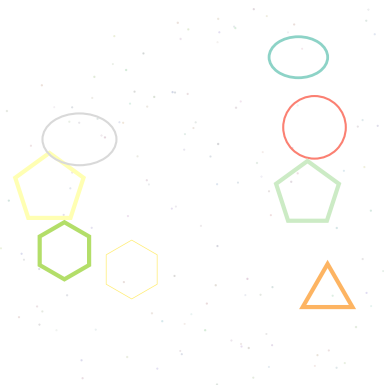[{"shape": "oval", "thickness": 2, "radius": 0.38, "center": [0.775, 0.851]}, {"shape": "pentagon", "thickness": 3, "radius": 0.47, "center": [0.128, 0.509]}, {"shape": "circle", "thickness": 1.5, "radius": 0.41, "center": [0.817, 0.669]}, {"shape": "triangle", "thickness": 3, "radius": 0.37, "center": [0.851, 0.24]}, {"shape": "hexagon", "thickness": 3, "radius": 0.37, "center": [0.167, 0.349]}, {"shape": "oval", "thickness": 1.5, "radius": 0.48, "center": [0.206, 0.638]}, {"shape": "pentagon", "thickness": 3, "radius": 0.43, "center": [0.799, 0.496]}, {"shape": "hexagon", "thickness": 0.5, "radius": 0.38, "center": [0.342, 0.3]}]